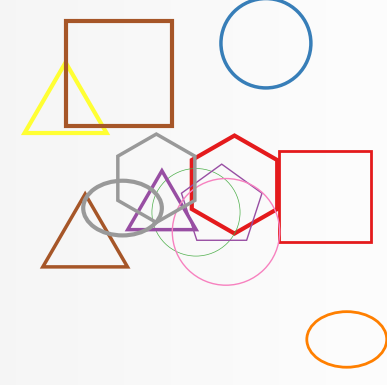[{"shape": "hexagon", "thickness": 3, "radius": 0.64, "center": [0.605, 0.521]}, {"shape": "square", "thickness": 2, "radius": 0.59, "center": [0.838, 0.49]}, {"shape": "circle", "thickness": 2.5, "radius": 0.58, "center": [0.686, 0.888]}, {"shape": "circle", "thickness": 0.5, "radius": 0.57, "center": [0.506, 0.449]}, {"shape": "triangle", "thickness": 2.5, "radius": 0.51, "center": [0.418, 0.455]}, {"shape": "pentagon", "thickness": 1, "radius": 0.55, "center": [0.572, 0.464]}, {"shape": "oval", "thickness": 2, "radius": 0.52, "center": [0.895, 0.118]}, {"shape": "triangle", "thickness": 3, "radius": 0.61, "center": [0.169, 0.716]}, {"shape": "triangle", "thickness": 2.5, "radius": 0.63, "center": [0.22, 0.37]}, {"shape": "square", "thickness": 3, "radius": 0.68, "center": [0.307, 0.81]}, {"shape": "circle", "thickness": 1, "radius": 0.69, "center": [0.583, 0.398]}, {"shape": "oval", "thickness": 3, "radius": 0.51, "center": [0.316, 0.46]}, {"shape": "hexagon", "thickness": 2.5, "radius": 0.57, "center": [0.403, 0.537]}]